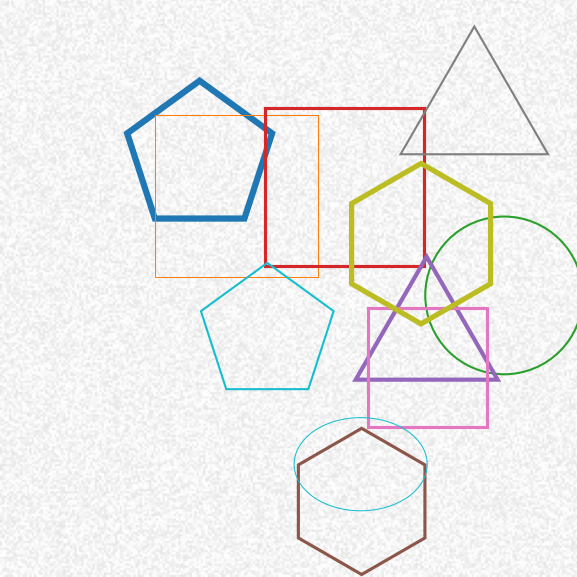[{"shape": "pentagon", "thickness": 3, "radius": 0.66, "center": [0.346, 0.727]}, {"shape": "square", "thickness": 0.5, "radius": 0.7, "center": [0.409, 0.66]}, {"shape": "circle", "thickness": 1, "radius": 0.68, "center": [0.873, 0.488]}, {"shape": "square", "thickness": 1.5, "radius": 0.69, "center": [0.597, 0.675]}, {"shape": "triangle", "thickness": 2, "radius": 0.71, "center": [0.739, 0.413]}, {"shape": "hexagon", "thickness": 1.5, "radius": 0.63, "center": [0.626, 0.131]}, {"shape": "square", "thickness": 1.5, "radius": 0.51, "center": [0.741, 0.362]}, {"shape": "triangle", "thickness": 1, "radius": 0.74, "center": [0.821, 0.806]}, {"shape": "hexagon", "thickness": 2.5, "radius": 0.69, "center": [0.729, 0.577]}, {"shape": "oval", "thickness": 0.5, "radius": 0.58, "center": [0.625, 0.195]}, {"shape": "pentagon", "thickness": 1, "radius": 0.6, "center": [0.463, 0.423]}]